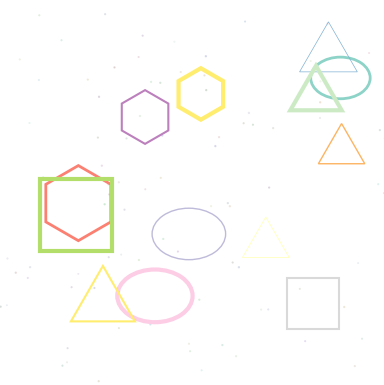[{"shape": "oval", "thickness": 2, "radius": 0.39, "center": [0.884, 0.798]}, {"shape": "triangle", "thickness": 0.5, "radius": 0.35, "center": [0.69, 0.366]}, {"shape": "oval", "thickness": 1, "radius": 0.48, "center": [0.491, 0.392]}, {"shape": "hexagon", "thickness": 2, "radius": 0.49, "center": [0.203, 0.472]}, {"shape": "triangle", "thickness": 0.5, "radius": 0.43, "center": [0.853, 0.857]}, {"shape": "triangle", "thickness": 1, "radius": 0.35, "center": [0.887, 0.609]}, {"shape": "square", "thickness": 3, "radius": 0.47, "center": [0.196, 0.441]}, {"shape": "oval", "thickness": 3, "radius": 0.49, "center": [0.402, 0.232]}, {"shape": "square", "thickness": 1.5, "radius": 0.34, "center": [0.813, 0.212]}, {"shape": "hexagon", "thickness": 1.5, "radius": 0.35, "center": [0.377, 0.696]}, {"shape": "triangle", "thickness": 3, "radius": 0.38, "center": [0.821, 0.752]}, {"shape": "triangle", "thickness": 1.5, "radius": 0.48, "center": [0.267, 0.213]}, {"shape": "hexagon", "thickness": 3, "radius": 0.33, "center": [0.522, 0.756]}]